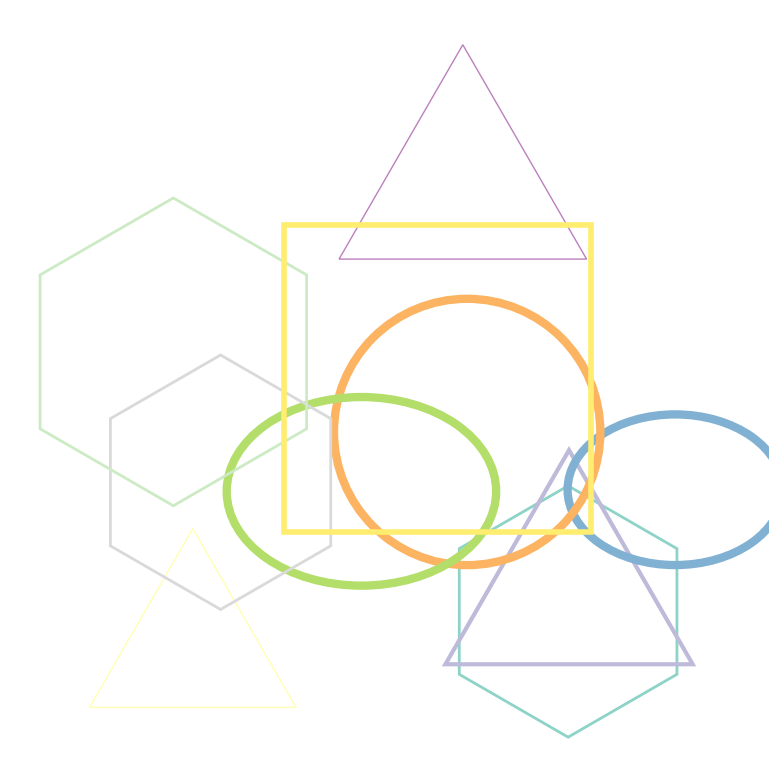[{"shape": "hexagon", "thickness": 1, "radius": 0.82, "center": [0.738, 0.206]}, {"shape": "triangle", "thickness": 0.5, "radius": 0.77, "center": [0.25, 0.159]}, {"shape": "triangle", "thickness": 1.5, "radius": 0.93, "center": [0.739, 0.23]}, {"shape": "oval", "thickness": 3, "radius": 0.7, "center": [0.877, 0.364]}, {"shape": "circle", "thickness": 3, "radius": 0.86, "center": [0.607, 0.439]}, {"shape": "oval", "thickness": 3, "radius": 0.87, "center": [0.469, 0.362]}, {"shape": "hexagon", "thickness": 1, "radius": 0.83, "center": [0.286, 0.374]}, {"shape": "triangle", "thickness": 0.5, "radius": 0.93, "center": [0.601, 0.756]}, {"shape": "hexagon", "thickness": 1, "radius": 1.0, "center": [0.225, 0.543]}, {"shape": "square", "thickness": 2, "radius": 1.0, "center": [0.568, 0.508]}]